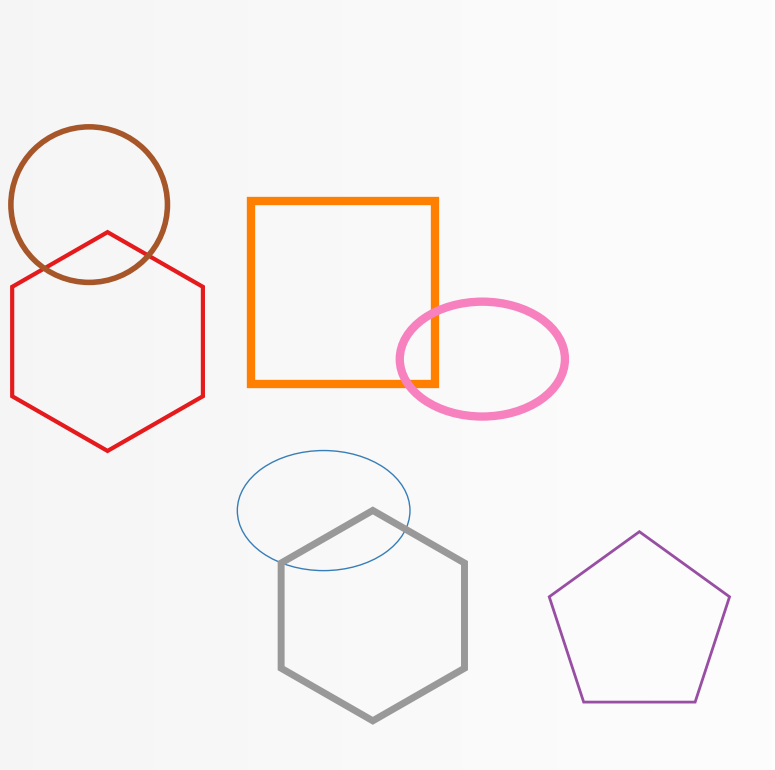[{"shape": "hexagon", "thickness": 1.5, "radius": 0.71, "center": [0.139, 0.556]}, {"shape": "oval", "thickness": 0.5, "radius": 0.56, "center": [0.418, 0.337]}, {"shape": "pentagon", "thickness": 1, "radius": 0.61, "center": [0.825, 0.187]}, {"shape": "square", "thickness": 3, "radius": 0.59, "center": [0.443, 0.62]}, {"shape": "circle", "thickness": 2, "radius": 0.51, "center": [0.115, 0.734]}, {"shape": "oval", "thickness": 3, "radius": 0.53, "center": [0.622, 0.534]}, {"shape": "hexagon", "thickness": 2.5, "radius": 0.68, "center": [0.481, 0.2]}]